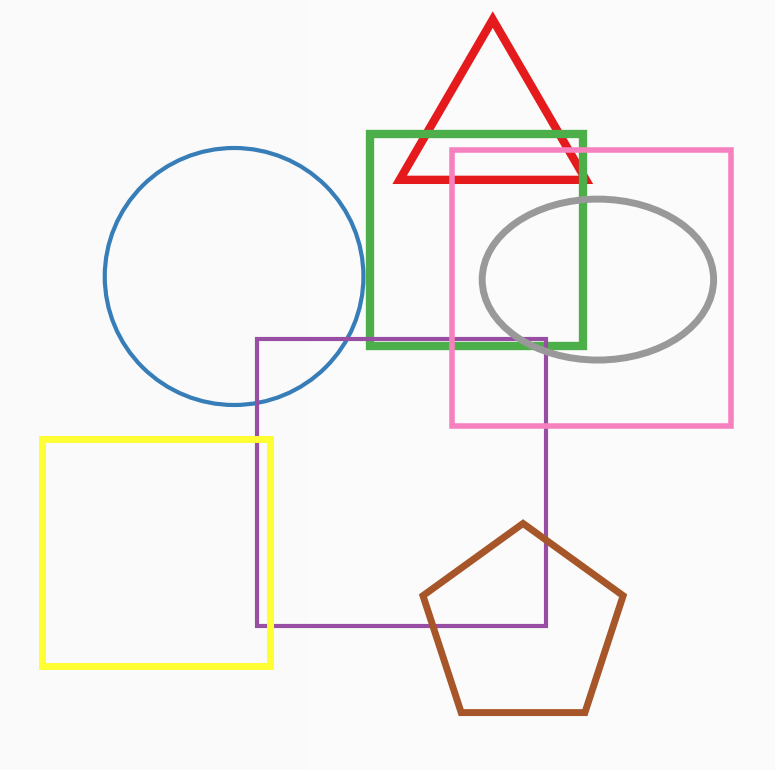[{"shape": "triangle", "thickness": 3, "radius": 0.69, "center": [0.636, 0.836]}, {"shape": "circle", "thickness": 1.5, "radius": 0.83, "center": [0.302, 0.641]}, {"shape": "square", "thickness": 3, "radius": 0.69, "center": [0.615, 0.688]}, {"shape": "square", "thickness": 1.5, "radius": 0.93, "center": [0.518, 0.373]}, {"shape": "square", "thickness": 2.5, "radius": 0.74, "center": [0.202, 0.283]}, {"shape": "pentagon", "thickness": 2.5, "radius": 0.68, "center": [0.675, 0.184]}, {"shape": "square", "thickness": 2, "radius": 0.9, "center": [0.763, 0.626]}, {"shape": "oval", "thickness": 2.5, "radius": 0.75, "center": [0.771, 0.637]}]